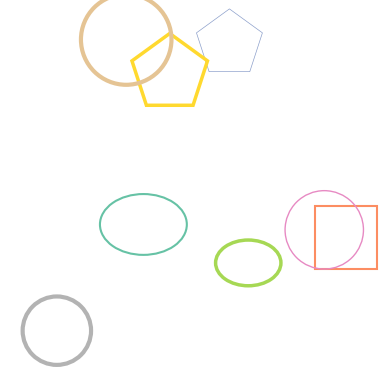[{"shape": "oval", "thickness": 1.5, "radius": 0.56, "center": [0.372, 0.417]}, {"shape": "square", "thickness": 1.5, "radius": 0.4, "center": [0.899, 0.383]}, {"shape": "pentagon", "thickness": 0.5, "radius": 0.45, "center": [0.596, 0.887]}, {"shape": "circle", "thickness": 1, "radius": 0.51, "center": [0.842, 0.403]}, {"shape": "oval", "thickness": 2.5, "radius": 0.42, "center": [0.645, 0.317]}, {"shape": "pentagon", "thickness": 2.5, "radius": 0.52, "center": [0.441, 0.81]}, {"shape": "circle", "thickness": 3, "radius": 0.59, "center": [0.328, 0.897]}, {"shape": "circle", "thickness": 3, "radius": 0.44, "center": [0.148, 0.141]}]